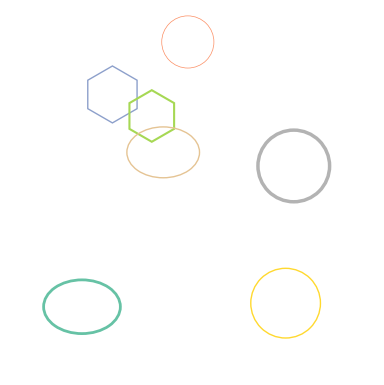[{"shape": "oval", "thickness": 2, "radius": 0.5, "center": [0.213, 0.203]}, {"shape": "circle", "thickness": 0.5, "radius": 0.34, "center": [0.488, 0.891]}, {"shape": "hexagon", "thickness": 1, "radius": 0.37, "center": [0.292, 0.755]}, {"shape": "hexagon", "thickness": 1.5, "radius": 0.33, "center": [0.394, 0.699]}, {"shape": "circle", "thickness": 1, "radius": 0.45, "center": [0.742, 0.213]}, {"shape": "oval", "thickness": 1, "radius": 0.47, "center": [0.424, 0.604]}, {"shape": "circle", "thickness": 2.5, "radius": 0.47, "center": [0.763, 0.569]}]